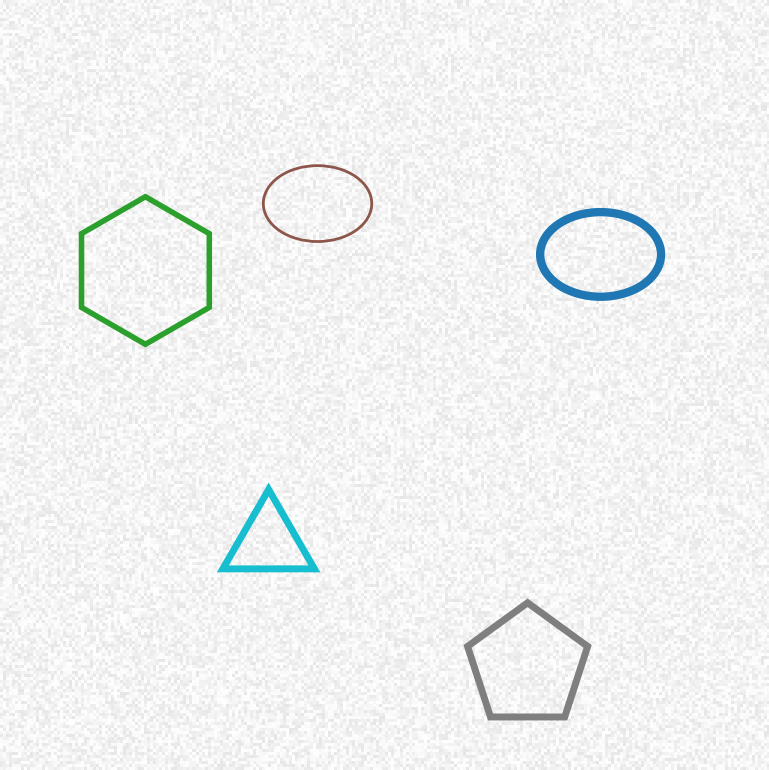[{"shape": "oval", "thickness": 3, "radius": 0.39, "center": [0.78, 0.67]}, {"shape": "hexagon", "thickness": 2, "radius": 0.48, "center": [0.189, 0.649]}, {"shape": "oval", "thickness": 1, "radius": 0.35, "center": [0.412, 0.736]}, {"shape": "pentagon", "thickness": 2.5, "radius": 0.41, "center": [0.685, 0.135]}, {"shape": "triangle", "thickness": 2.5, "radius": 0.34, "center": [0.349, 0.296]}]